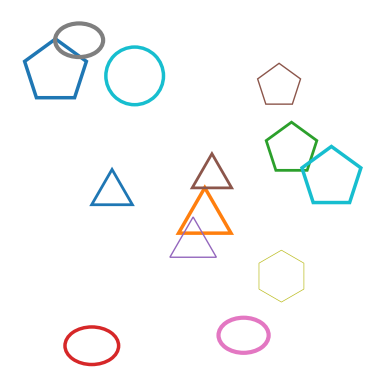[{"shape": "triangle", "thickness": 2, "radius": 0.31, "center": [0.291, 0.499]}, {"shape": "pentagon", "thickness": 2.5, "radius": 0.42, "center": [0.144, 0.814]}, {"shape": "triangle", "thickness": 2.5, "radius": 0.39, "center": [0.532, 0.434]}, {"shape": "pentagon", "thickness": 2, "radius": 0.35, "center": [0.757, 0.614]}, {"shape": "oval", "thickness": 2.5, "radius": 0.35, "center": [0.238, 0.102]}, {"shape": "triangle", "thickness": 1, "radius": 0.35, "center": [0.502, 0.367]}, {"shape": "triangle", "thickness": 2, "radius": 0.3, "center": [0.55, 0.542]}, {"shape": "pentagon", "thickness": 1, "radius": 0.29, "center": [0.725, 0.777]}, {"shape": "oval", "thickness": 3, "radius": 0.33, "center": [0.633, 0.129]}, {"shape": "oval", "thickness": 3, "radius": 0.31, "center": [0.205, 0.895]}, {"shape": "hexagon", "thickness": 0.5, "radius": 0.34, "center": [0.731, 0.283]}, {"shape": "pentagon", "thickness": 2.5, "radius": 0.4, "center": [0.861, 0.539]}, {"shape": "circle", "thickness": 2.5, "radius": 0.37, "center": [0.35, 0.803]}]